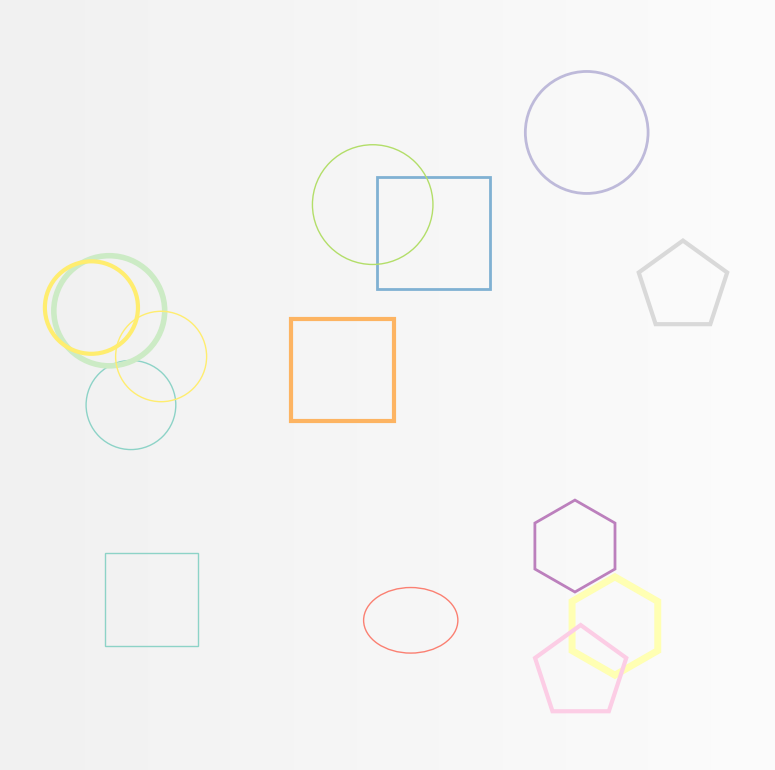[{"shape": "square", "thickness": 0.5, "radius": 0.3, "center": [0.196, 0.221]}, {"shape": "circle", "thickness": 0.5, "radius": 0.29, "center": [0.169, 0.474]}, {"shape": "hexagon", "thickness": 2.5, "radius": 0.32, "center": [0.793, 0.187]}, {"shape": "circle", "thickness": 1, "radius": 0.4, "center": [0.757, 0.828]}, {"shape": "oval", "thickness": 0.5, "radius": 0.3, "center": [0.53, 0.194]}, {"shape": "square", "thickness": 1, "radius": 0.36, "center": [0.559, 0.698]}, {"shape": "square", "thickness": 1.5, "radius": 0.33, "center": [0.442, 0.52]}, {"shape": "circle", "thickness": 0.5, "radius": 0.39, "center": [0.481, 0.734]}, {"shape": "pentagon", "thickness": 1.5, "radius": 0.31, "center": [0.749, 0.126]}, {"shape": "pentagon", "thickness": 1.5, "radius": 0.3, "center": [0.881, 0.628]}, {"shape": "hexagon", "thickness": 1, "radius": 0.3, "center": [0.742, 0.291]}, {"shape": "circle", "thickness": 2, "radius": 0.36, "center": [0.141, 0.596]}, {"shape": "circle", "thickness": 1.5, "radius": 0.3, "center": [0.118, 0.601]}, {"shape": "circle", "thickness": 0.5, "radius": 0.29, "center": [0.208, 0.537]}]